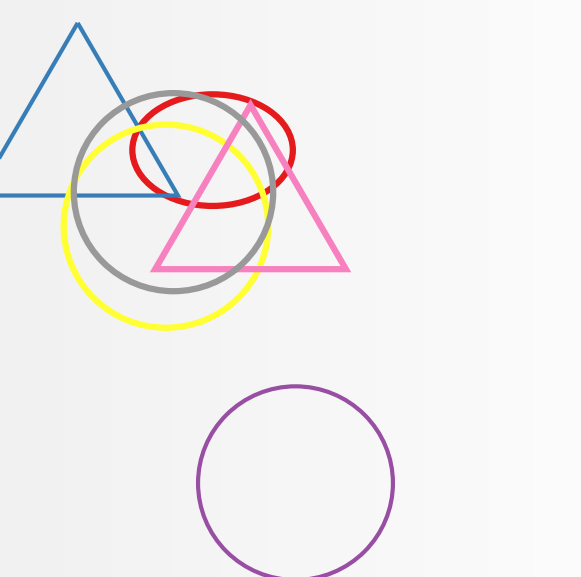[{"shape": "oval", "thickness": 3, "radius": 0.69, "center": [0.366, 0.739]}, {"shape": "triangle", "thickness": 2, "radius": 1.0, "center": [0.134, 0.76]}, {"shape": "circle", "thickness": 2, "radius": 0.84, "center": [0.508, 0.163]}, {"shape": "circle", "thickness": 3, "radius": 0.88, "center": [0.285, 0.607]}, {"shape": "triangle", "thickness": 3, "radius": 0.95, "center": [0.431, 0.628]}, {"shape": "circle", "thickness": 3, "radius": 0.86, "center": [0.299, 0.666]}]